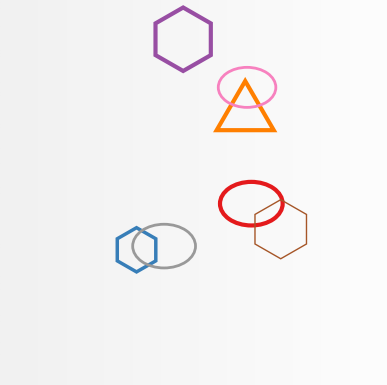[{"shape": "oval", "thickness": 3, "radius": 0.4, "center": [0.649, 0.471]}, {"shape": "hexagon", "thickness": 2.5, "radius": 0.29, "center": [0.352, 0.351]}, {"shape": "hexagon", "thickness": 3, "radius": 0.41, "center": [0.473, 0.898]}, {"shape": "triangle", "thickness": 3, "radius": 0.43, "center": [0.633, 0.704]}, {"shape": "hexagon", "thickness": 1, "radius": 0.38, "center": [0.724, 0.405]}, {"shape": "oval", "thickness": 2, "radius": 0.37, "center": [0.638, 0.773]}, {"shape": "oval", "thickness": 2, "radius": 0.41, "center": [0.423, 0.361]}]